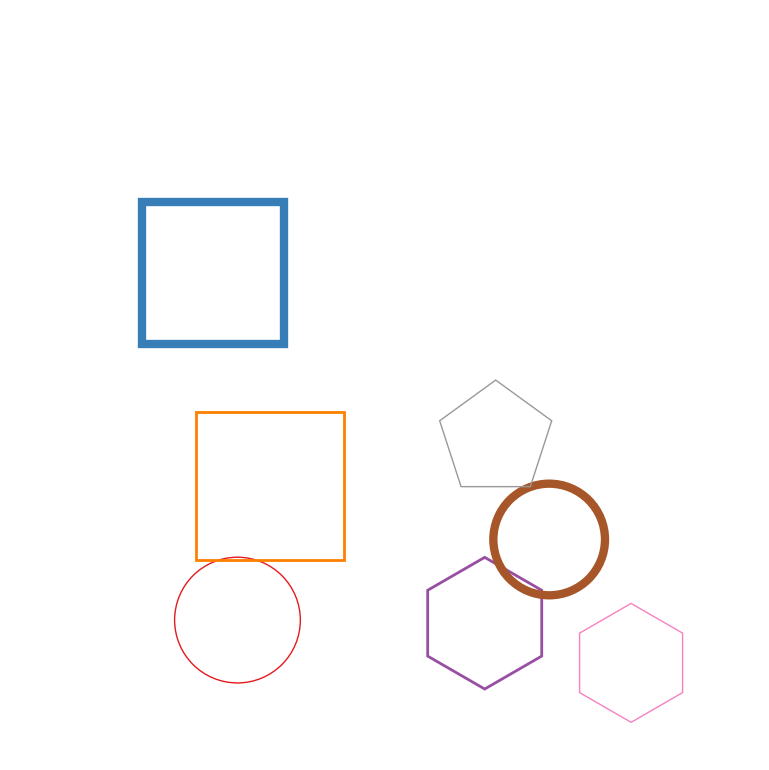[{"shape": "circle", "thickness": 0.5, "radius": 0.41, "center": [0.308, 0.195]}, {"shape": "square", "thickness": 3, "radius": 0.46, "center": [0.276, 0.646]}, {"shape": "hexagon", "thickness": 1, "radius": 0.43, "center": [0.629, 0.191]}, {"shape": "square", "thickness": 1, "radius": 0.48, "center": [0.351, 0.369]}, {"shape": "circle", "thickness": 3, "radius": 0.36, "center": [0.713, 0.299]}, {"shape": "hexagon", "thickness": 0.5, "radius": 0.39, "center": [0.82, 0.139]}, {"shape": "pentagon", "thickness": 0.5, "radius": 0.38, "center": [0.644, 0.43]}]